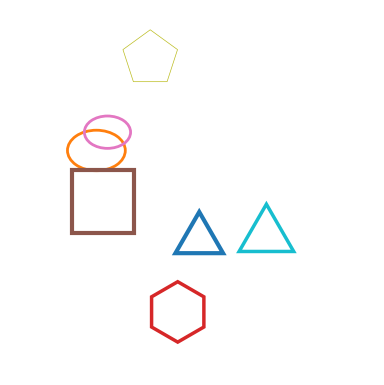[{"shape": "triangle", "thickness": 3, "radius": 0.36, "center": [0.518, 0.378]}, {"shape": "oval", "thickness": 2, "radius": 0.38, "center": [0.25, 0.609]}, {"shape": "hexagon", "thickness": 2.5, "radius": 0.39, "center": [0.462, 0.19]}, {"shape": "square", "thickness": 3, "radius": 0.41, "center": [0.268, 0.477]}, {"shape": "oval", "thickness": 2, "radius": 0.3, "center": [0.279, 0.657]}, {"shape": "pentagon", "thickness": 0.5, "radius": 0.37, "center": [0.39, 0.848]}, {"shape": "triangle", "thickness": 2.5, "radius": 0.41, "center": [0.692, 0.388]}]